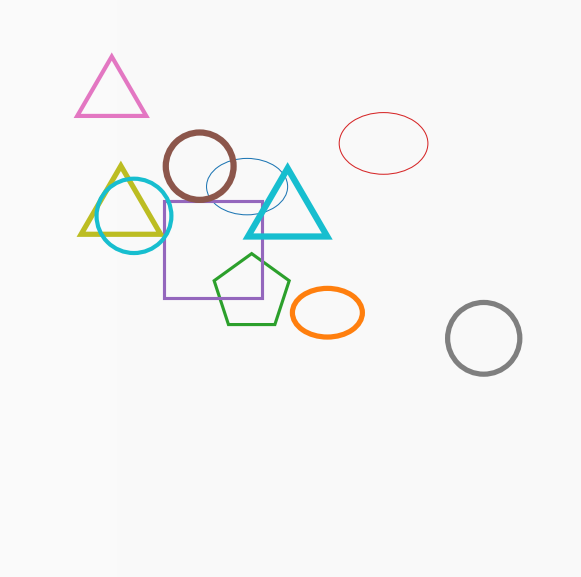[{"shape": "oval", "thickness": 0.5, "radius": 0.35, "center": [0.425, 0.676]}, {"shape": "oval", "thickness": 2.5, "radius": 0.3, "center": [0.563, 0.458]}, {"shape": "pentagon", "thickness": 1.5, "radius": 0.34, "center": [0.433, 0.492]}, {"shape": "oval", "thickness": 0.5, "radius": 0.38, "center": [0.66, 0.751]}, {"shape": "square", "thickness": 1.5, "radius": 0.42, "center": [0.367, 0.568]}, {"shape": "circle", "thickness": 3, "radius": 0.29, "center": [0.344, 0.711]}, {"shape": "triangle", "thickness": 2, "radius": 0.34, "center": [0.192, 0.833]}, {"shape": "circle", "thickness": 2.5, "radius": 0.31, "center": [0.832, 0.413]}, {"shape": "triangle", "thickness": 2.5, "radius": 0.4, "center": [0.208, 0.633]}, {"shape": "circle", "thickness": 2, "radius": 0.32, "center": [0.23, 0.625]}, {"shape": "triangle", "thickness": 3, "radius": 0.39, "center": [0.495, 0.629]}]